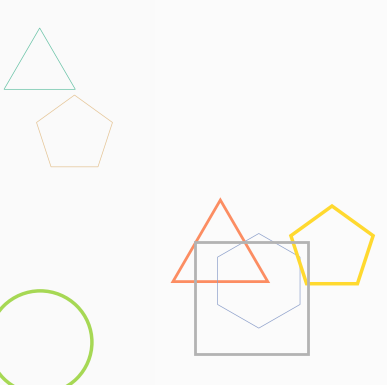[{"shape": "triangle", "thickness": 0.5, "radius": 0.53, "center": [0.102, 0.821]}, {"shape": "triangle", "thickness": 2, "radius": 0.71, "center": [0.569, 0.339]}, {"shape": "hexagon", "thickness": 0.5, "radius": 0.61, "center": [0.668, 0.271]}, {"shape": "circle", "thickness": 2.5, "radius": 0.67, "center": [0.104, 0.111]}, {"shape": "pentagon", "thickness": 2.5, "radius": 0.56, "center": [0.857, 0.353]}, {"shape": "pentagon", "thickness": 0.5, "radius": 0.52, "center": [0.192, 0.65]}, {"shape": "square", "thickness": 2, "radius": 0.73, "center": [0.649, 0.225]}]